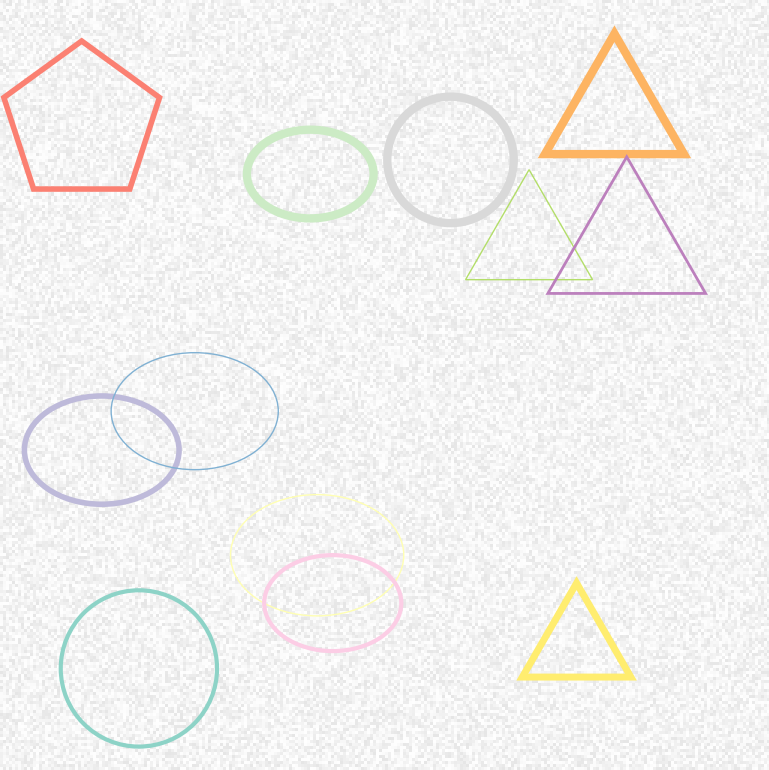[{"shape": "circle", "thickness": 1.5, "radius": 0.51, "center": [0.18, 0.132]}, {"shape": "oval", "thickness": 0.5, "radius": 0.56, "center": [0.412, 0.279]}, {"shape": "oval", "thickness": 2, "radius": 0.5, "center": [0.132, 0.415]}, {"shape": "pentagon", "thickness": 2, "radius": 0.53, "center": [0.106, 0.84]}, {"shape": "oval", "thickness": 0.5, "radius": 0.54, "center": [0.253, 0.466]}, {"shape": "triangle", "thickness": 3, "radius": 0.52, "center": [0.798, 0.852]}, {"shape": "triangle", "thickness": 0.5, "radius": 0.48, "center": [0.687, 0.684]}, {"shape": "oval", "thickness": 1.5, "radius": 0.45, "center": [0.432, 0.217]}, {"shape": "circle", "thickness": 3, "radius": 0.41, "center": [0.585, 0.792]}, {"shape": "triangle", "thickness": 1, "radius": 0.59, "center": [0.814, 0.678]}, {"shape": "oval", "thickness": 3, "radius": 0.41, "center": [0.403, 0.774]}, {"shape": "triangle", "thickness": 2.5, "radius": 0.41, "center": [0.749, 0.161]}]